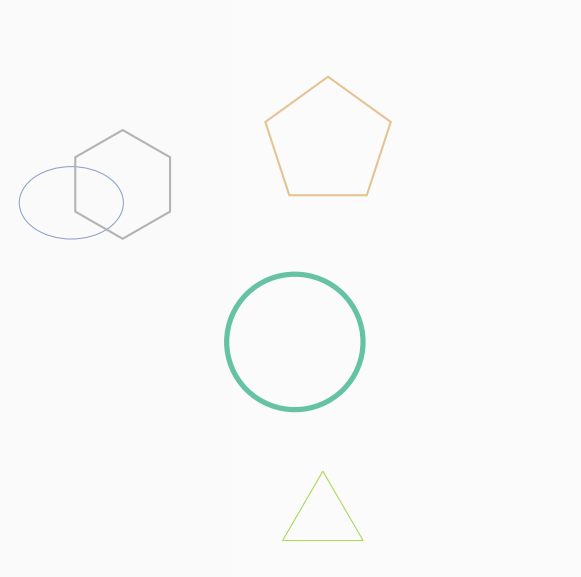[{"shape": "circle", "thickness": 2.5, "radius": 0.59, "center": [0.507, 0.407]}, {"shape": "oval", "thickness": 0.5, "radius": 0.45, "center": [0.123, 0.648]}, {"shape": "triangle", "thickness": 0.5, "radius": 0.4, "center": [0.555, 0.103]}, {"shape": "pentagon", "thickness": 1, "radius": 0.57, "center": [0.564, 0.753]}, {"shape": "hexagon", "thickness": 1, "radius": 0.47, "center": [0.211, 0.68]}]